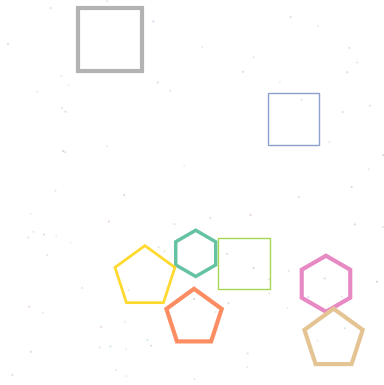[{"shape": "hexagon", "thickness": 2.5, "radius": 0.3, "center": [0.508, 0.342]}, {"shape": "pentagon", "thickness": 3, "radius": 0.38, "center": [0.504, 0.174]}, {"shape": "square", "thickness": 1, "radius": 0.33, "center": [0.762, 0.691]}, {"shape": "hexagon", "thickness": 3, "radius": 0.36, "center": [0.847, 0.263]}, {"shape": "square", "thickness": 1, "radius": 0.34, "center": [0.633, 0.316]}, {"shape": "pentagon", "thickness": 2, "radius": 0.41, "center": [0.377, 0.28]}, {"shape": "pentagon", "thickness": 3, "radius": 0.4, "center": [0.866, 0.119]}, {"shape": "square", "thickness": 3, "radius": 0.41, "center": [0.286, 0.897]}]